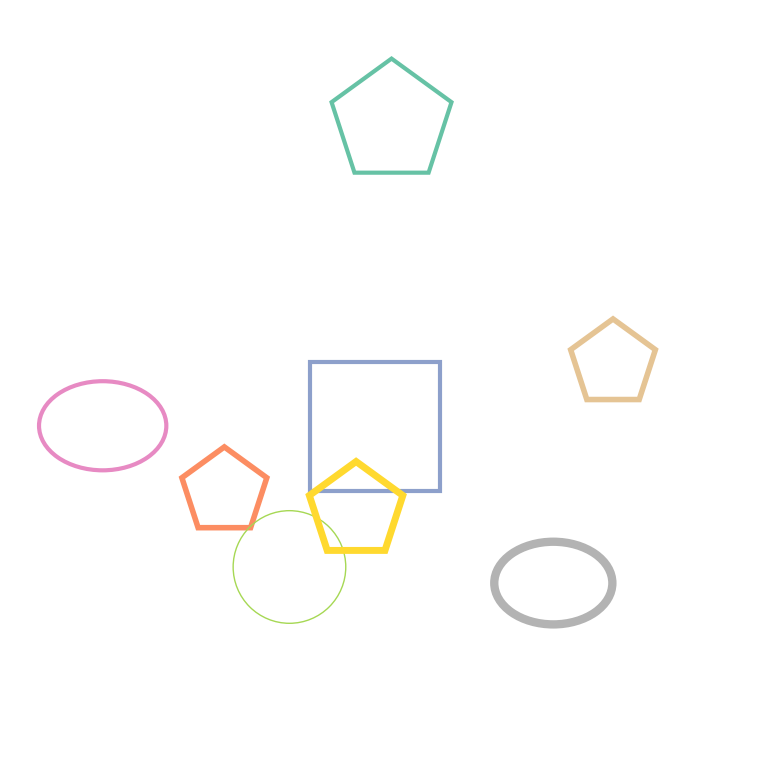[{"shape": "pentagon", "thickness": 1.5, "radius": 0.41, "center": [0.508, 0.842]}, {"shape": "pentagon", "thickness": 2, "radius": 0.29, "center": [0.291, 0.362]}, {"shape": "square", "thickness": 1.5, "radius": 0.42, "center": [0.487, 0.446]}, {"shape": "oval", "thickness": 1.5, "radius": 0.41, "center": [0.133, 0.447]}, {"shape": "circle", "thickness": 0.5, "radius": 0.37, "center": [0.376, 0.264]}, {"shape": "pentagon", "thickness": 2.5, "radius": 0.32, "center": [0.462, 0.337]}, {"shape": "pentagon", "thickness": 2, "radius": 0.29, "center": [0.796, 0.528]}, {"shape": "oval", "thickness": 3, "radius": 0.38, "center": [0.719, 0.243]}]